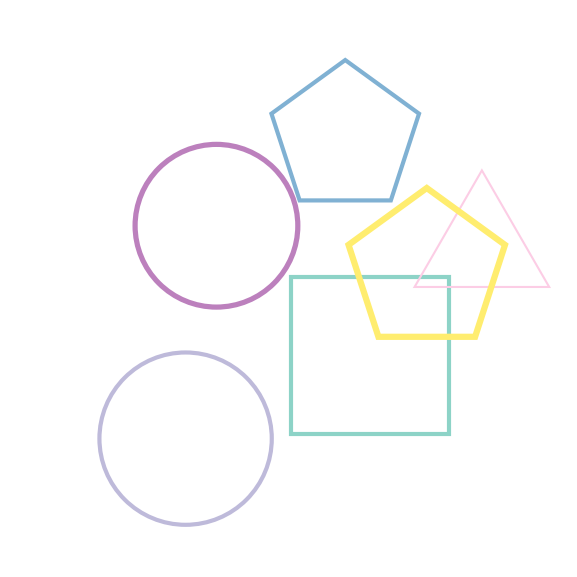[{"shape": "square", "thickness": 2, "radius": 0.68, "center": [0.641, 0.383]}, {"shape": "circle", "thickness": 2, "radius": 0.75, "center": [0.321, 0.24]}, {"shape": "pentagon", "thickness": 2, "radius": 0.67, "center": [0.598, 0.761]}, {"shape": "triangle", "thickness": 1, "radius": 0.67, "center": [0.834, 0.569]}, {"shape": "circle", "thickness": 2.5, "radius": 0.7, "center": [0.375, 0.608]}, {"shape": "pentagon", "thickness": 3, "radius": 0.71, "center": [0.739, 0.531]}]